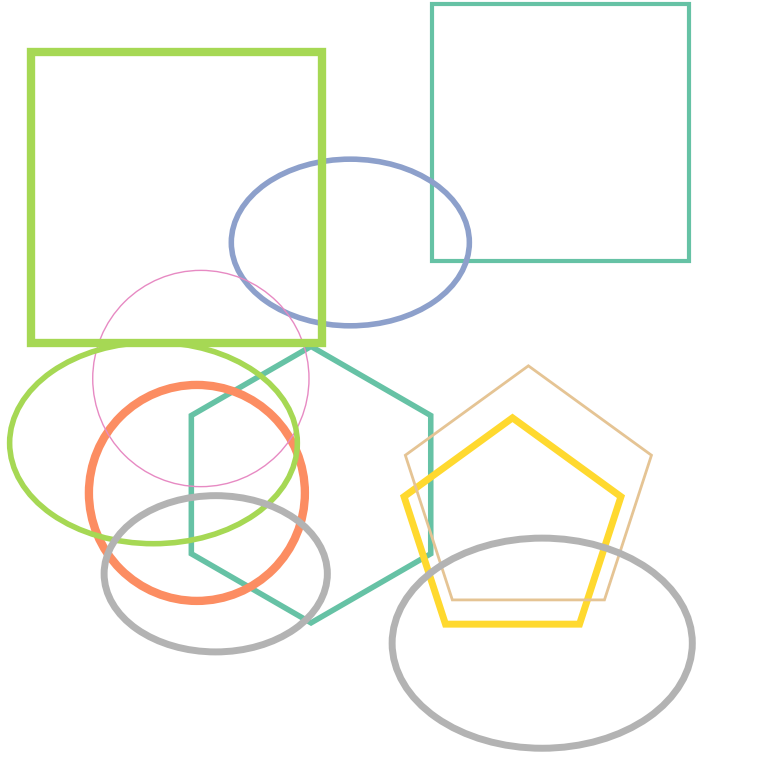[{"shape": "hexagon", "thickness": 2, "radius": 0.9, "center": [0.404, 0.371]}, {"shape": "square", "thickness": 1.5, "radius": 0.83, "center": [0.728, 0.828]}, {"shape": "circle", "thickness": 3, "radius": 0.7, "center": [0.256, 0.36]}, {"shape": "oval", "thickness": 2, "radius": 0.77, "center": [0.455, 0.685]}, {"shape": "circle", "thickness": 0.5, "radius": 0.7, "center": [0.261, 0.508]}, {"shape": "square", "thickness": 3, "radius": 0.94, "center": [0.229, 0.744]}, {"shape": "oval", "thickness": 2, "radius": 0.93, "center": [0.199, 0.425]}, {"shape": "pentagon", "thickness": 2.5, "radius": 0.74, "center": [0.666, 0.309]}, {"shape": "pentagon", "thickness": 1, "radius": 0.84, "center": [0.686, 0.357]}, {"shape": "oval", "thickness": 2.5, "radius": 0.97, "center": [0.704, 0.165]}, {"shape": "oval", "thickness": 2.5, "radius": 0.72, "center": [0.28, 0.255]}]